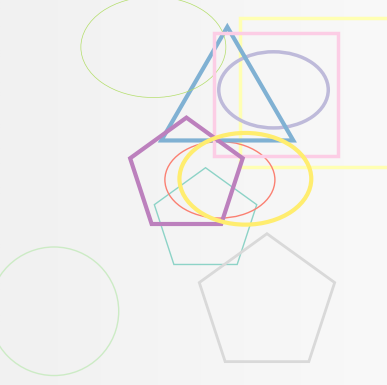[{"shape": "pentagon", "thickness": 1, "radius": 0.69, "center": [0.53, 0.425]}, {"shape": "square", "thickness": 2.5, "radius": 0.96, "center": [0.811, 0.76]}, {"shape": "oval", "thickness": 2.5, "radius": 0.71, "center": [0.706, 0.767]}, {"shape": "oval", "thickness": 1, "radius": 0.71, "center": [0.567, 0.533]}, {"shape": "triangle", "thickness": 3, "radius": 0.98, "center": [0.587, 0.733]}, {"shape": "oval", "thickness": 0.5, "radius": 0.94, "center": [0.396, 0.878]}, {"shape": "square", "thickness": 2.5, "radius": 0.8, "center": [0.712, 0.754]}, {"shape": "pentagon", "thickness": 2, "radius": 0.92, "center": [0.689, 0.209]}, {"shape": "pentagon", "thickness": 3, "radius": 0.76, "center": [0.481, 0.542]}, {"shape": "circle", "thickness": 1, "radius": 0.83, "center": [0.139, 0.192]}, {"shape": "oval", "thickness": 3, "radius": 0.85, "center": [0.633, 0.536]}]